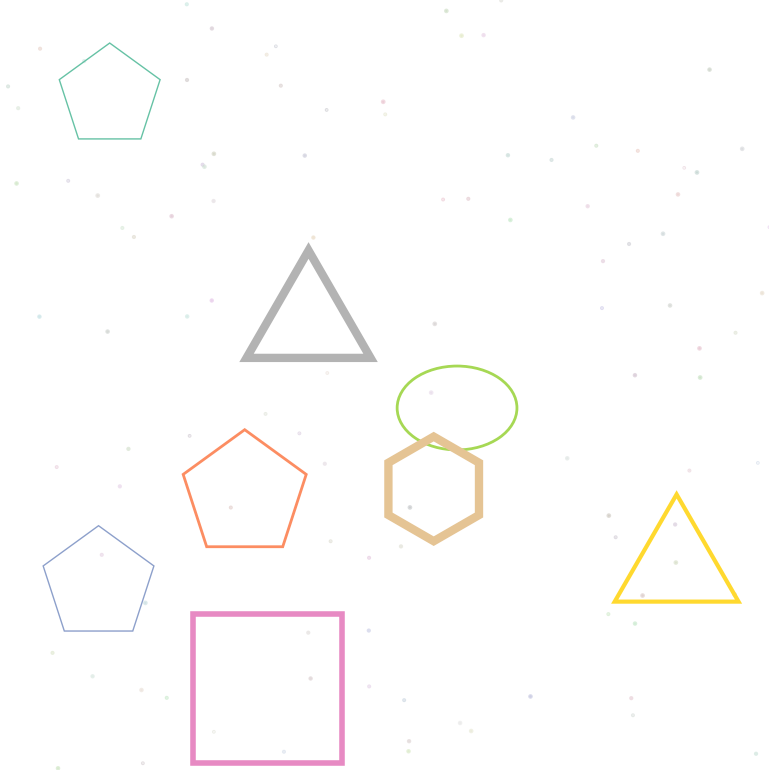[{"shape": "pentagon", "thickness": 0.5, "radius": 0.34, "center": [0.142, 0.875]}, {"shape": "pentagon", "thickness": 1, "radius": 0.42, "center": [0.318, 0.358]}, {"shape": "pentagon", "thickness": 0.5, "radius": 0.38, "center": [0.128, 0.242]}, {"shape": "square", "thickness": 2, "radius": 0.48, "center": [0.347, 0.106]}, {"shape": "oval", "thickness": 1, "radius": 0.39, "center": [0.594, 0.47]}, {"shape": "triangle", "thickness": 1.5, "radius": 0.46, "center": [0.879, 0.265]}, {"shape": "hexagon", "thickness": 3, "radius": 0.34, "center": [0.563, 0.365]}, {"shape": "triangle", "thickness": 3, "radius": 0.47, "center": [0.401, 0.582]}]